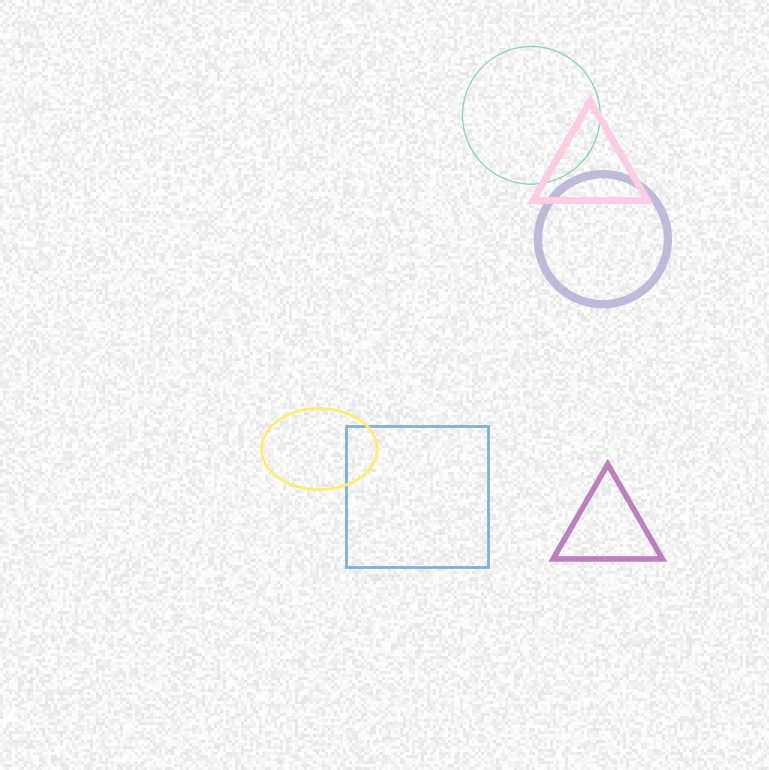[{"shape": "circle", "thickness": 0.5, "radius": 0.45, "center": [0.69, 0.85]}, {"shape": "circle", "thickness": 3, "radius": 0.42, "center": [0.783, 0.689]}, {"shape": "square", "thickness": 1, "radius": 0.46, "center": [0.542, 0.355]}, {"shape": "triangle", "thickness": 2.5, "radius": 0.43, "center": [0.767, 0.783]}, {"shape": "triangle", "thickness": 2, "radius": 0.41, "center": [0.789, 0.315]}, {"shape": "oval", "thickness": 1, "radius": 0.38, "center": [0.415, 0.417]}]